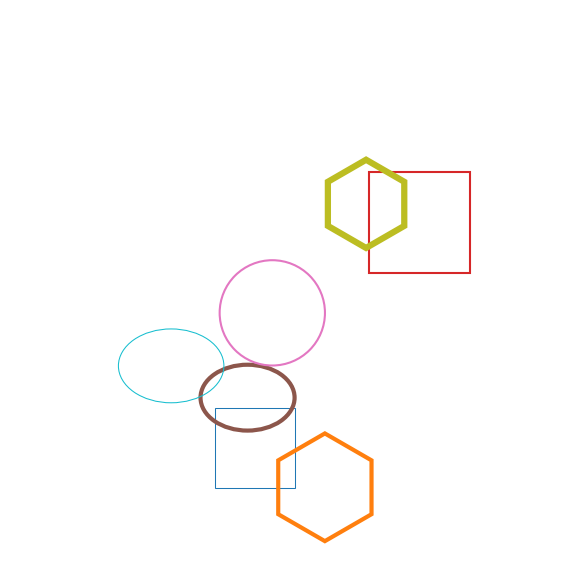[{"shape": "square", "thickness": 0.5, "radius": 0.35, "center": [0.442, 0.223]}, {"shape": "hexagon", "thickness": 2, "radius": 0.47, "center": [0.563, 0.155]}, {"shape": "square", "thickness": 1, "radius": 0.44, "center": [0.726, 0.614]}, {"shape": "oval", "thickness": 2, "radius": 0.41, "center": [0.429, 0.311]}, {"shape": "circle", "thickness": 1, "radius": 0.46, "center": [0.472, 0.457]}, {"shape": "hexagon", "thickness": 3, "radius": 0.38, "center": [0.634, 0.646]}, {"shape": "oval", "thickness": 0.5, "radius": 0.46, "center": [0.296, 0.366]}]